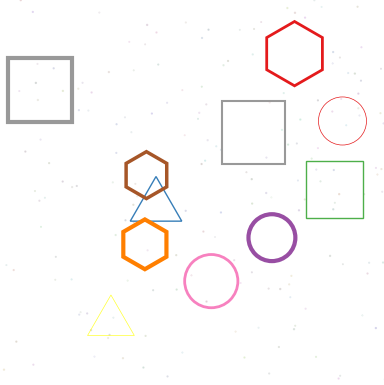[{"shape": "circle", "thickness": 0.5, "radius": 0.31, "center": [0.89, 0.686]}, {"shape": "hexagon", "thickness": 2, "radius": 0.42, "center": [0.765, 0.861]}, {"shape": "triangle", "thickness": 1, "radius": 0.39, "center": [0.405, 0.464]}, {"shape": "square", "thickness": 1, "radius": 0.37, "center": [0.869, 0.508]}, {"shape": "circle", "thickness": 3, "radius": 0.3, "center": [0.706, 0.383]}, {"shape": "hexagon", "thickness": 3, "radius": 0.32, "center": [0.376, 0.365]}, {"shape": "triangle", "thickness": 0.5, "radius": 0.35, "center": [0.288, 0.164]}, {"shape": "hexagon", "thickness": 2.5, "radius": 0.3, "center": [0.38, 0.545]}, {"shape": "circle", "thickness": 2, "radius": 0.35, "center": [0.549, 0.27]}, {"shape": "square", "thickness": 3, "radius": 0.42, "center": [0.103, 0.766]}, {"shape": "square", "thickness": 1.5, "radius": 0.41, "center": [0.658, 0.657]}]